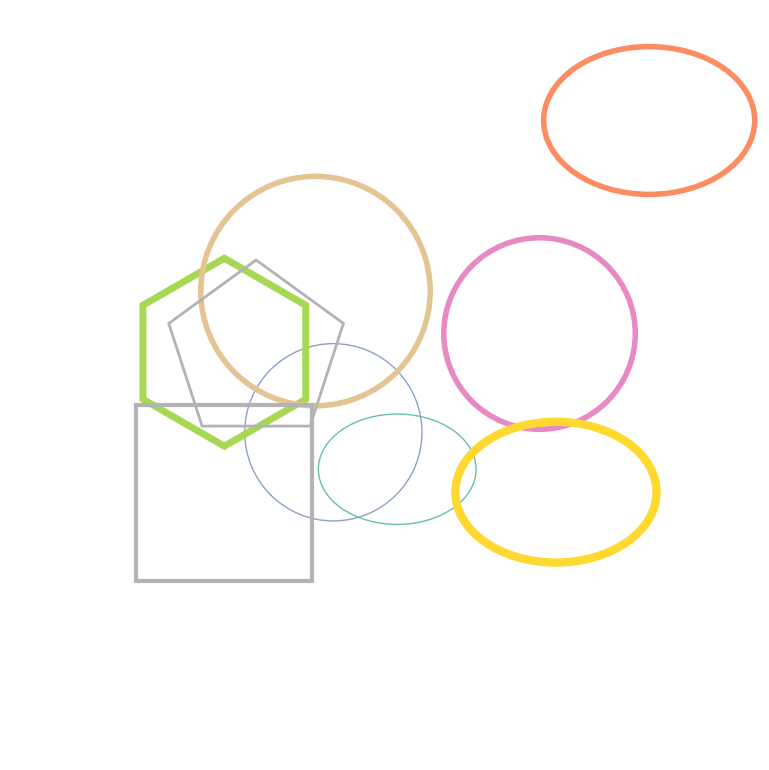[{"shape": "oval", "thickness": 0.5, "radius": 0.51, "center": [0.516, 0.391]}, {"shape": "oval", "thickness": 2, "radius": 0.69, "center": [0.843, 0.843]}, {"shape": "circle", "thickness": 0.5, "radius": 0.58, "center": [0.433, 0.439]}, {"shape": "circle", "thickness": 2, "radius": 0.62, "center": [0.701, 0.567]}, {"shape": "hexagon", "thickness": 2.5, "radius": 0.61, "center": [0.291, 0.543]}, {"shape": "oval", "thickness": 3, "radius": 0.65, "center": [0.722, 0.361]}, {"shape": "circle", "thickness": 2, "radius": 0.74, "center": [0.41, 0.622]}, {"shape": "square", "thickness": 1.5, "radius": 0.57, "center": [0.291, 0.36]}, {"shape": "pentagon", "thickness": 1, "radius": 0.6, "center": [0.333, 0.543]}]